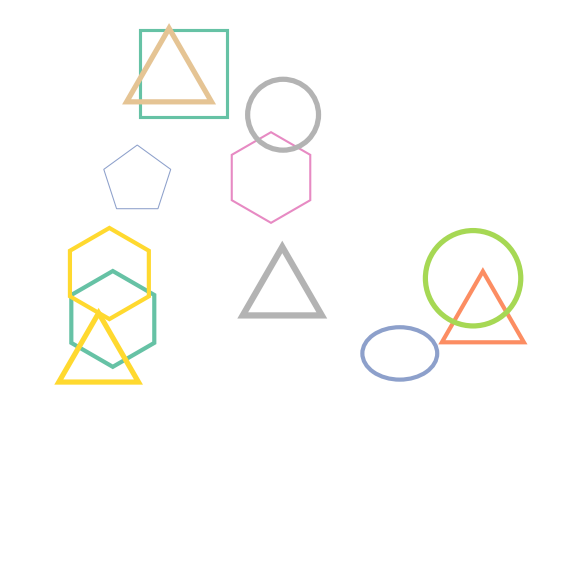[{"shape": "square", "thickness": 1.5, "radius": 0.38, "center": [0.318, 0.872]}, {"shape": "hexagon", "thickness": 2, "radius": 0.41, "center": [0.195, 0.447]}, {"shape": "triangle", "thickness": 2, "radius": 0.41, "center": [0.836, 0.447]}, {"shape": "oval", "thickness": 2, "radius": 0.32, "center": [0.692, 0.387]}, {"shape": "pentagon", "thickness": 0.5, "radius": 0.3, "center": [0.238, 0.687]}, {"shape": "hexagon", "thickness": 1, "radius": 0.39, "center": [0.469, 0.692]}, {"shape": "circle", "thickness": 2.5, "radius": 0.41, "center": [0.819, 0.517]}, {"shape": "triangle", "thickness": 2.5, "radius": 0.4, "center": [0.171, 0.377]}, {"shape": "hexagon", "thickness": 2, "radius": 0.39, "center": [0.189, 0.525]}, {"shape": "triangle", "thickness": 2.5, "radius": 0.42, "center": [0.293, 0.865]}, {"shape": "circle", "thickness": 2.5, "radius": 0.31, "center": [0.49, 0.801]}, {"shape": "triangle", "thickness": 3, "radius": 0.4, "center": [0.489, 0.492]}]